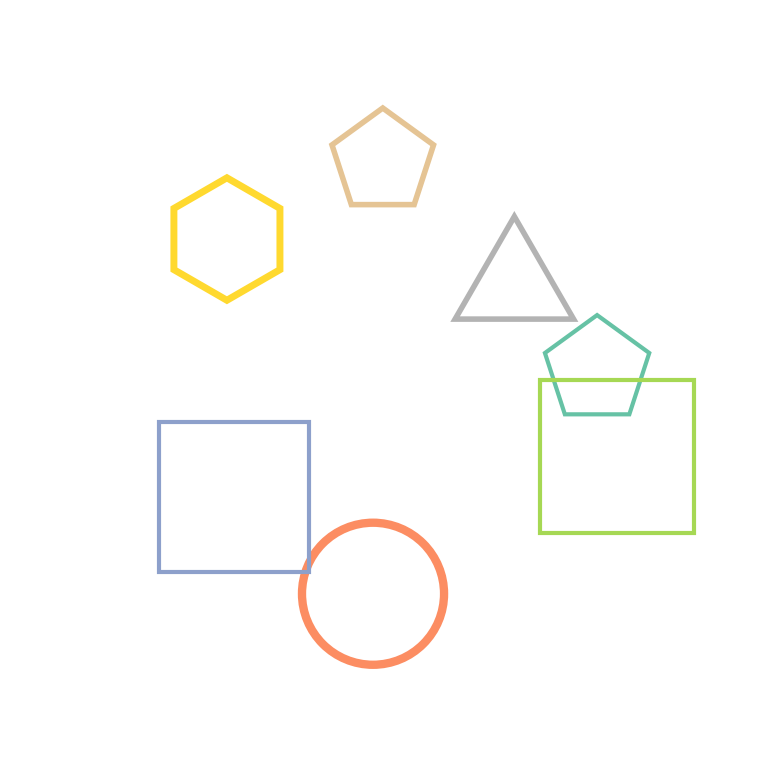[{"shape": "pentagon", "thickness": 1.5, "radius": 0.36, "center": [0.775, 0.52]}, {"shape": "circle", "thickness": 3, "radius": 0.46, "center": [0.484, 0.229]}, {"shape": "square", "thickness": 1.5, "radius": 0.49, "center": [0.304, 0.354]}, {"shape": "square", "thickness": 1.5, "radius": 0.5, "center": [0.801, 0.407]}, {"shape": "hexagon", "thickness": 2.5, "radius": 0.4, "center": [0.295, 0.69]}, {"shape": "pentagon", "thickness": 2, "radius": 0.35, "center": [0.497, 0.79]}, {"shape": "triangle", "thickness": 2, "radius": 0.44, "center": [0.668, 0.63]}]